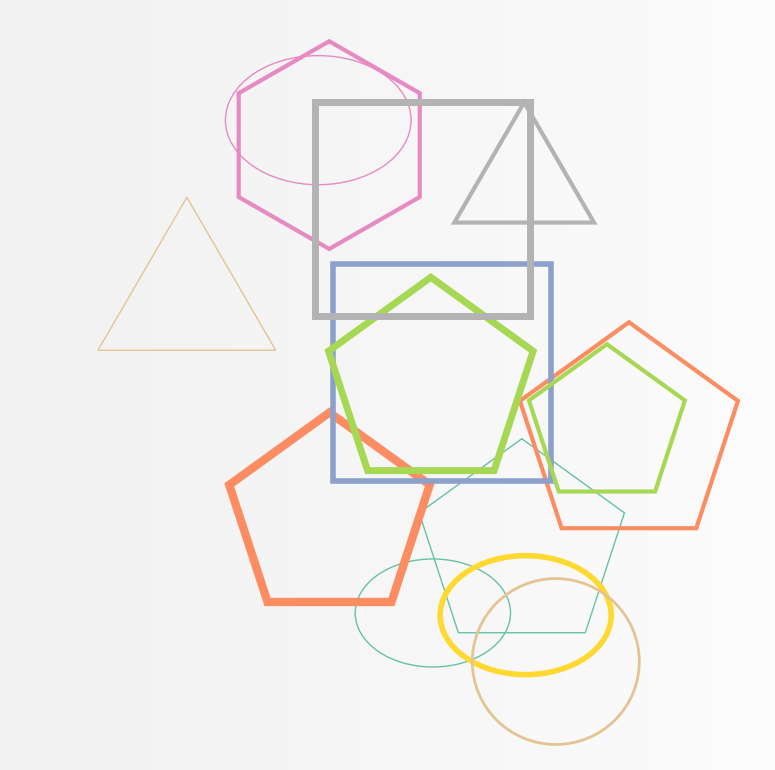[{"shape": "oval", "thickness": 0.5, "radius": 0.5, "center": [0.559, 0.204]}, {"shape": "pentagon", "thickness": 0.5, "radius": 0.7, "center": [0.673, 0.291]}, {"shape": "pentagon", "thickness": 1.5, "radius": 0.74, "center": [0.812, 0.434]}, {"shape": "pentagon", "thickness": 3, "radius": 0.68, "center": [0.425, 0.328]}, {"shape": "square", "thickness": 2, "radius": 0.7, "center": [0.571, 0.516]}, {"shape": "oval", "thickness": 0.5, "radius": 0.6, "center": [0.411, 0.844]}, {"shape": "hexagon", "thickness": 1.5, "radius": 0.67, "center": [0.425, 0.812]}, {"shape": "pentagon", "thickness": 2.5, "radius": 0.69, "center": [0.556, 0.501]}, {"shape": "pentagon", "thickness": 1.5, "radius": 0.53, "center": [0.783, 0.447]}, {"shape": "oval", "thickness": 2, "radius": 0.55, "center": [0.678, 0.201]}, {"shape": "circle", "thickness": 1, "radius": 0.54, "center": [0.717, 0.141]}, {"shape": "triangle", "thickness": 0.5, "radius": 0.66, "center": [0.241, 0.611]}, {"shape": "square", "thickness": 2.5, "radius": 0.69, "center": [0.545, 0.728]}, {"shape": "triangle", "thickness": 1.5, "radius": 0.52, "center": [0.676, 0.763]}]